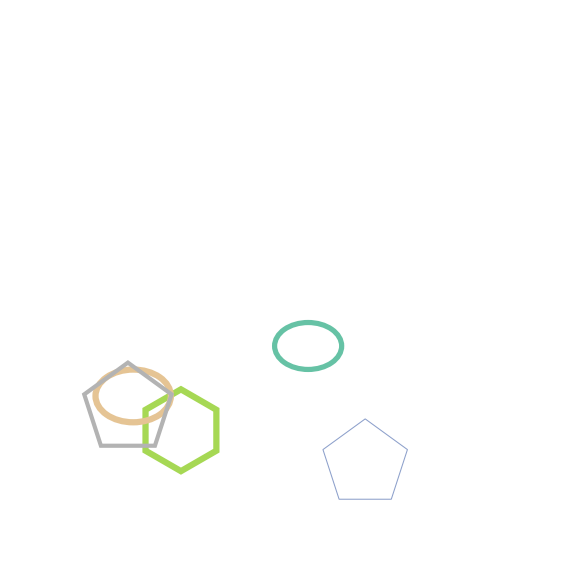[{"shape": "oval", "thickness": 2.5, "radius": 0.29, "center": [0.534, 0.4]}, {"shape": "pentagon", "thickness": 0.5, "radius": 0.38, "center": [0.632, 0.197]}, {"shape": "hexagon", "thickness": 3, "radius": 0.35, "center": [0.313, 0.254]}, {"shape": "oval", "thickness": 3, "radius": 0.33, "center": [0.231, 0.314]}, {"shape": "pentagon", "thickness": 2, "radius": 0.4, "center": [0.222, 0.292]}]